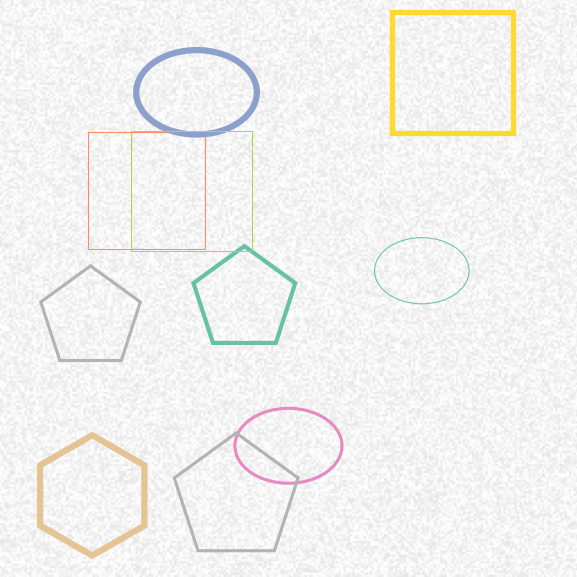[{"shape": "oval", "thickness": 0.5, "radius": 0.41, "center": [0.73, 0.53]}, {"shape": "pentagon", "thickness": 2, "radius": 0.46, "center": [0.423, 0.48]}, {"shape": "square", "thickness": 0.5, "radius": 0.5, "center": [0.254, 0.669]}, {"shape": "oval", "thickness": 3, "radius": 0.52, "center": [0.34, 0.839]}, {"shape": "oval", "thickness": 1.5, "radius": 0.46, "center": [0.499, 0.227]}, {"shape": "square", "thickness": 0.5, "radius": 0.52, "center": [0.332, 0.669]}, {"shape": "square", "thickness": 2.5, "radius": 0.52, "center": [0.784, 0.874]}, {"shape": "hexagon", "thickness": 3, "radius": 0.52, "center": [0.16, 0.141]}, {"shape": "pentagon", "thickness": 1.5, "radius": 0.56, "center": [0.409, 0.137]}, {"shape": "pentagon", "thickness": 1.5, "radius": 0.45, "center": [0.157, 0.448]}]